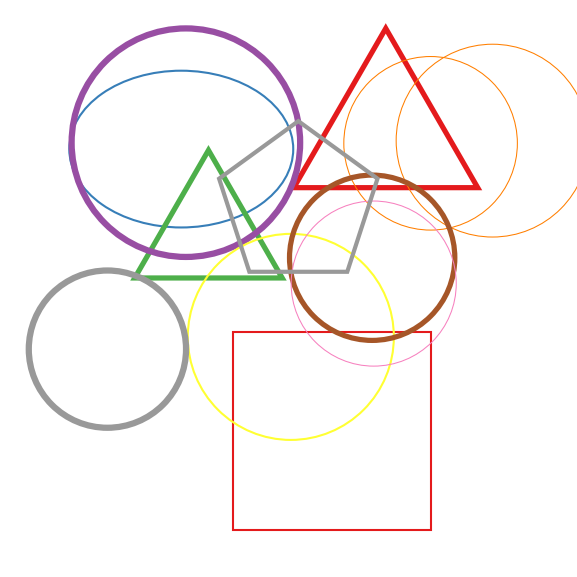[{"shape": "triangle", "thickness": 2.5, "radius": 0.92, "center": [0.668, 0.766]}, {"shape": "square", "thickness": 1, "radius": 0.86, "center": [0.575, 0.253]}, {"shape": "oval", "thickness": 1, "radius": 0.97, "center": [0.314, 0.741]}, {"shape": "triangle", "thickness": 2.5, "radius": 0.74, "center": [0.361, 0.592]}, {"shape": "circle", "thickness": 3, "radius": 0.99, "center": [0.322, 0.752]}, {"shape": "circle", "thickness": 0.5, "radius": 0.83, "center": [0.853, 0.756]}, {"shape": "circle", "thickness": 0.5, "radius": 0.75, "center": [0.746, 0.751]}, {"shape": "circle", "thickness": 1, "radius": 0.89, "center": [0.504, 0.416]}, {"shape": "circle", "thickness": 2.5, "radius": 0.72, "center": [0.644, 0.553]}, {"shape": "circle", "thickness": 0.5, "radius": 0.71, "center": [0.647, 0.508]}, {"shape": "circle", "thickness": 3, "radius": 0.68, "center": [0.186, 0.395]}, {"shape": "pentagon", "thickness": 2, "radius": 0.72, "center": [0.517, 0.645]}]